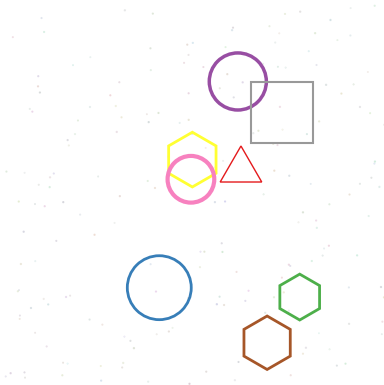[{"shape": "triangle", "thickness": 1, "radius": 0.31, "center": [0.626, 0.558]}, {"shape": "circle", "thickness": 2, "radius": 0.42, "center": [0.414, 0.253]}, {"shape": "hexagon", "thickness": 2, "radius": 0.3, "center": [0.778, 0.228]}, {"shape": "circle", "thickness": 2.5, "radius": 0.37, "center": [0.618, 0.788]}, {"shape": "hexagon", "thickness": 2, "radius": 0.36, "center": [0.5, 0.585]}, {"shape": "hexagon", "thickness": 2, "radius": 0.35, "center": [0.694, 0.11]}, {"shape": "circle", "thickness": 3, "radius": 0.3, "center": [0.496, 0.534]}, {"shape": "square", "thickness": 1.5, "radius": 0.4, "center": [0.732, 0.708]}]